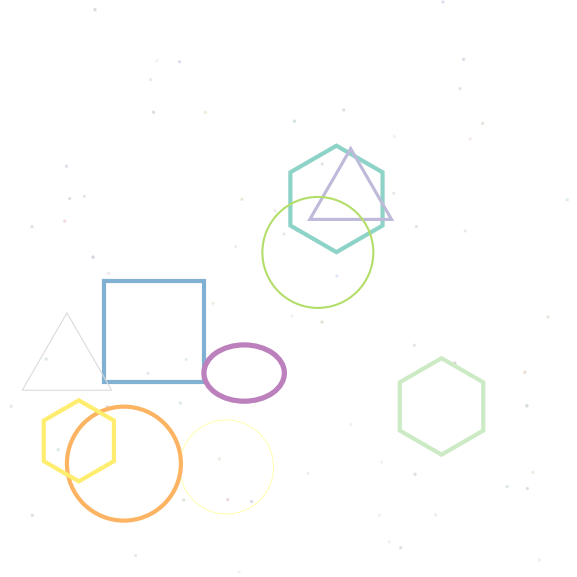[{"shape": "hexagon", "thickness": 2, "radius": 0.46, "center": [0.583, 0.655]}, {"shape": "circle", "thickness": 0.5, "radius": 0.41, "center": [0.392, 0.191]}, {"shape": "triangle", "thickness": 1.5, "radius": 0.41, "center": [0.607, 0.66]}, {"shape": "square", "thickness": 2, "radius": 0.43, "center": [0.266, 0.425]}, {"shape": "circle", "thickness": 2, "radius": 0.49, "center": [0.215, 0.196]}, {"shape": "circle", "thickness": 1, "radius": 0.48, "center": [0.55, 0.562]}, {"shape": "triangle", "thickness": 0.5, "radius": 0.45, "center": [0.116, 0.368]}, {"shape": "oval", "thickness": 2.5, "radius": 0.35, "center": [0.423, 0.353]}, {"shape": "hexagon", "thickness": 2, "radius": 0.42, "center": [0.765, 0.295]}, {"shape": "hexagon", "thickness": 2, "radius": 0.35, "center": [0.136, 0.236]}]